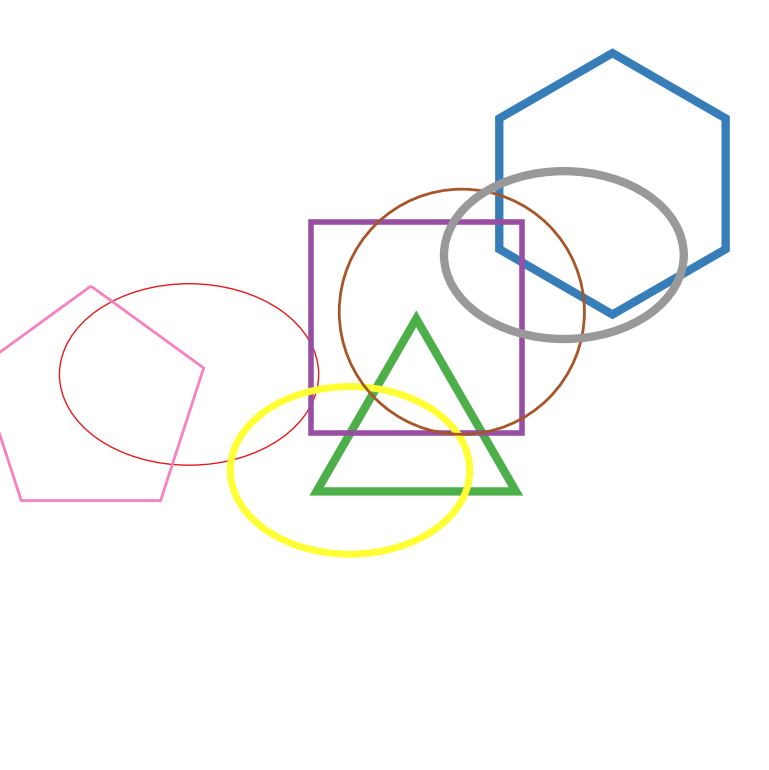[{"shape": "oval", "thickness": 0.5, "radius": 0.84, "center": [0.246, 0.514]}, {"shape": "hexagon", "thickness": 3, "radius": 0.85, "center": [0.795, 0.761]}, {"shape": "triangle", "thickness": 3, "radius": 0.75, "center": [0.541, 0.437]}, {"shape": "square", "thickness": 2, "radius": 0.69, "center": [0.541, 0.575]}, {"shape": "oval", "thickness": 2.5, "radius": 0.78, "center": [0.455, 0.389]}, {"shape": "circle", "thickness": 1, "radius": 0.8, "center": [0.6, 0.595]}, {"shape": "pentagon", "thickness": 1, "radius": 0.77, "center": [0.118, 0.474]}, {"shape": "oval", "thickness": 3, "radius": 0.78, "center": [0.732, 0.669]}]